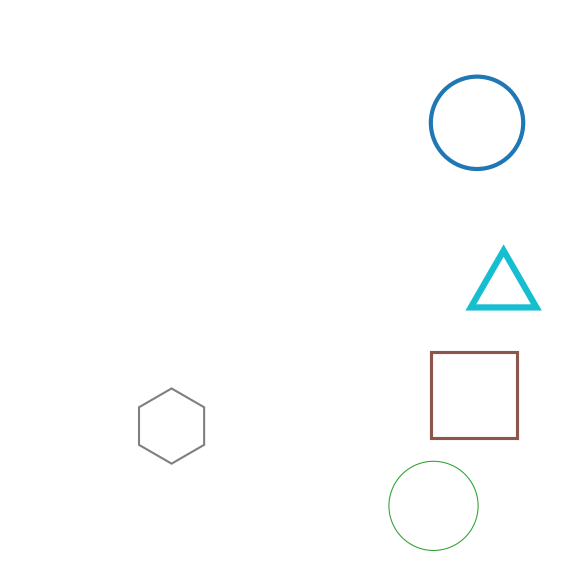[{"shape": "circle", "thickness": 2, "radius": 0.4, "center": [0.826, 0.786]}, {"shape": "circle", "thickness": 0.5, "radius": 0.39, "center": [0.751, 0.123]}, {"shape": "square", "thickness": 1.5, "radius": 0.37, "center": [0.82, 0.316]}, {"shape": "hexagon", "thickness": 1, "radius": 0.33, "center": [0.297, 0.261]}, {"shape": "triangle", "thickness": 3, "radius": 0.33, "center": [0.872, 0.5]}]